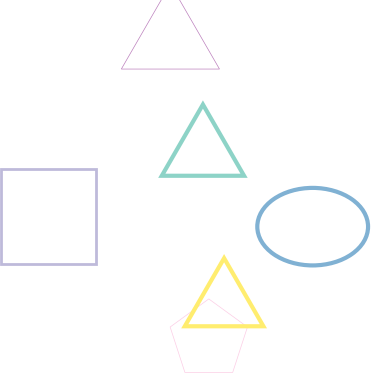[{"shape": "triangle", "thickness": 3, "radius": 0.62, "center": [0.527, 0.605]}, {"shape": "square", "thickness": 2, "radius": 0.62, "center": [0.125, 0.437]}, {"shape": "oval", "thickness": 3, "radius": 0.72, "center": [0.812, 0.411]}, {"shape": "pentagon", "thickness": 0.5, "radius": 0.53, "center": [0.542, 0.118]}, {"shape": "triangle", "thickness": 0.5, "radius": 0.74, "center": [0.443, 0.894]}, {"shape": "triangle", "thickness": 3, "radius": 0.59, "center": [0.582, 0.211]}]